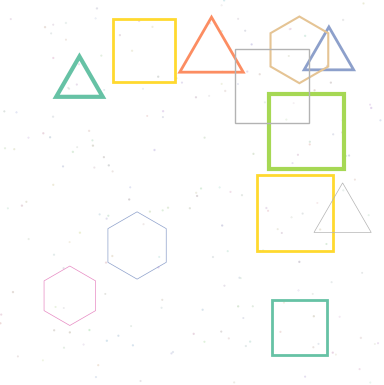[{"shape": "triangle", "thickness": 3, "radius": 0.35, "center": [0.206, 0.783]}, {"shape": "square", "thickness": 2, "radius": 0.36, "center": [0.777, 0.149]}, {"shape": "triangle", "thickness": 2, "radius": 0.48, "center": [0.549, 0.86]}, {"shape": "hexagon", "thickness": 0.5, "radius": 0.44, "center": [0.356, 0.362]}, {"shape": "triangle", "thickness": 2, "radius": 0.37, "center": [0.854, 0.856]}, {"shape": "hexagon", "thickness": 0.5, "radius": 0.39, "center": [0.181, 0.232]}, {"shape": "square", "thickness": 3, "radius": 0.49, "center": [0.795, 0.658]}, {"shape": "square", "thickness": 2, "radius": 0.41, "center": [0.374, 0.869]}, {"shape": "square", "thickness": 2, "radius": 0.49, "center": [0.765, 0.446]}, {"shape": "hexagon", "thickness": 1.5, "radius": 0.43, "center": [0.778, 0.871]}, {"shape": "triangle", "thickness": 0.5, "radius": 0.43, "center": [0.89, 0.439]}, {"shape": "square", "thickness": 1, "radius": 0.48, "center": [0.706, 0.777]}]